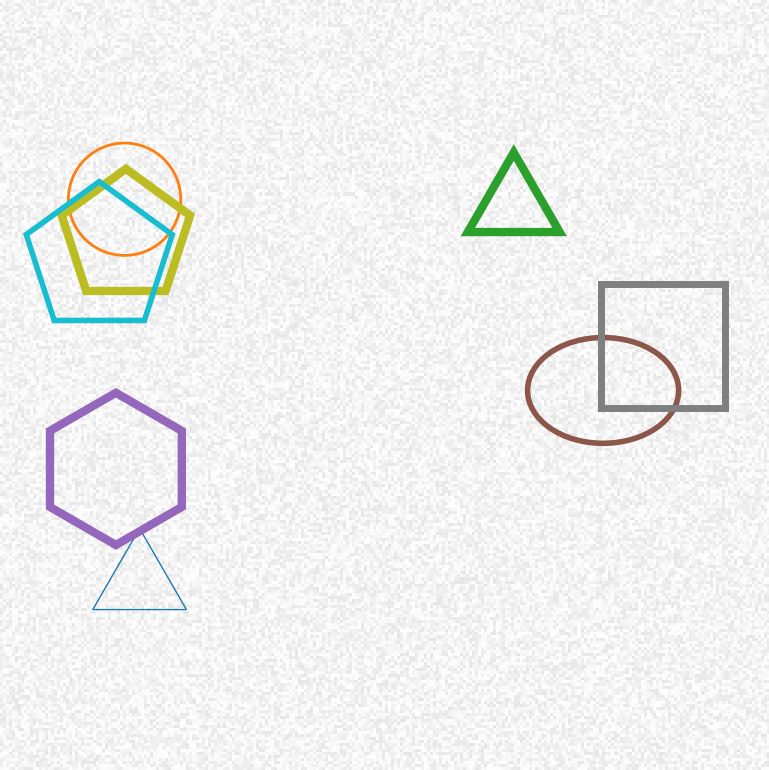[{"shape": "triangle", "thickness": 0.5, "radius": 0.35, "center": [0.181, 0.243]}, {"shape": "circle", "thickness": 1, "radius": 0.36, "center": [0.162, 0.741]}, {"shape": "triangle", "thickness": 3, "radius": 0.34, "center": [0.667, 0.733]}, {"shape": "hexagon", "thickness": 3, "radius": 0.49, "center": [0.151, 0.391]}, {"shape": "oval", "thickness": 2, "radius": 0.49, "center": [0.783, 0.493]}, {"shape": "square", "thickness": 2.5, "radius": 0.4, "center": [0.861, 0.55]}, {"shape": "pentagon", "thickness": 3, "radius": 0.44, "center": [0.164, 0.693]}, {"shape": "pentagon", "thickness": 2, "radius": 0.5, "center": [0.129, 0.665]}]